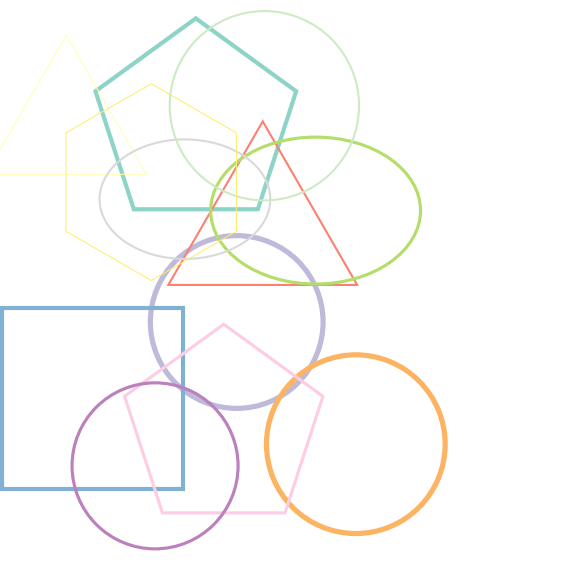[{"shape": "pentagon", "thickness": 2, "radius": 0.91, "center": [0.339, 0.785]}, {"shape": "triangle", "thickness": 0.5, "radius": 0.8, "center": [0.114, 0.778]}, {"shape": "circle", "thickness": 2.5, "radius": 0.75, "center": [0.41, 0.442]}, {"shape": "triangle", "thickness": 1, "radius": 0.94, "center": [0.455, 0.6]}, {"shape": "square", "thickness": 2, "radius": 0.78, "center": [0.159, 0.31]}, {"shape": "circle", "thickness": 2.5, "radius": 0.77, "center": [0.616, 0.23]}, {"shape": "oval", "thickness": 1.5, "radius": 0.91, "center": [0.546, 0.635]}, {"shape": "pentagon", "thickness": 1.5, "radius": 0.9, "center": [0.387, 0.257]}, {"shape": "oval", "thickness": 1, "radius": 0.74, "center": [0.32, 0.654]}, {"shape": "circle", "thickness": 1.5, "radius": 0.72, "center": [0.268, 0.192]}, {"shape": "circle", "thickness": 1, "radius": 0.82, "center": [0.458, 0.816]}, {"shape": "hexagon", "thickness": 0.5, "radius": 0.85, "center": [0.262, 0.684]}]